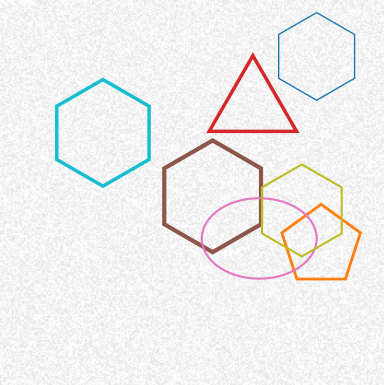[{"shape": "hexagon", "thickness": 1, "radius": 0.57, "center": [0.822, 0.853]}, {"shape": "pentagon", "thickness": 2, "radius": 0.54, "center": [0.834, 0.362]}, {"shape": "triangle", "thickness": 2.5, "radius": 0.66, "center": [0.657, 0.724]}, {"shape": "hexagon", "thickness": 3, "radius": 0.73, "center": [0.552, 0.49]}, {"shape": "oval", "thickness": 1.5, "radius": 0.75, "center": [0.673, 0.381]}, {"shape": "hexagon", "thickness": 1.5, "radius": 0.6, "center": [0.784, 0.453]}, {"shape": "hexagon", "thickness": 2.5, "radius": 0.69, "center": [0.267, 0.655]}]